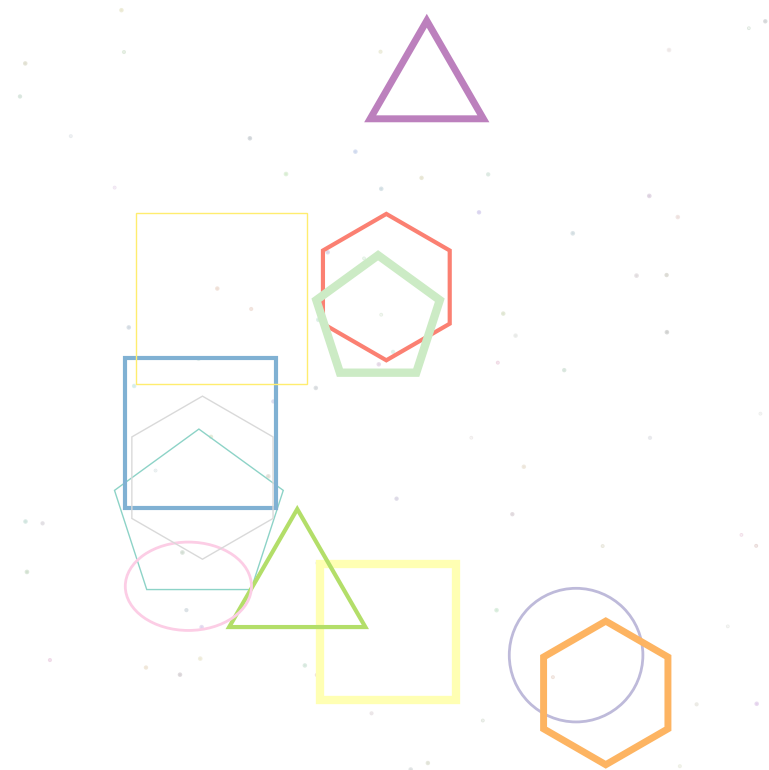[{"shape": "pentagon", "thickness": 0.5, "radius": 0.58, "center": [0.258, 0.328]}, {"shape": "square", "thickness": 3, "radius": 0.44, "center": [0.504, 0.179]}, {"shape": "circle", "thickness": 1, "radius": 0.43, "center": [0.748, 0.149]}, {"shape": "hexagon", "thickness": 1.5, "radius": 0.48, "center": [0.502, 0.627]}, {"shape": "square", "thickness": 1.5, "radius": 0.49, "center": [0.26, 0.437]}, {"shape": "hexagon", "thickness": 2.5, "radius": 0.47, "center": [0.787, 0.1]}, {"shape": "triangle", "thickness": 1.5, "radius": 0.51, "center": [0.386, 0.237]}, {"shape": "oval", "thickness": 1, "radius": 0.41, "center": [0.245, 0.239]}, {"shape": "hexagon", "thickness": 0.5, "radius": 0.53, "center": [0.263, 0.38]}, {"shape": "triangle", "thickness": 2.5, "radius": 0.42, "center": [0.554, 0.888]}, {"shape": "pentagon", "thickness": 3, "radius": 0.42, "center": [0.491, 0.584]}, {"shape": "square", "thickness": 0.5, "radius": 0.56, "center": [0.288, 0.612]}]